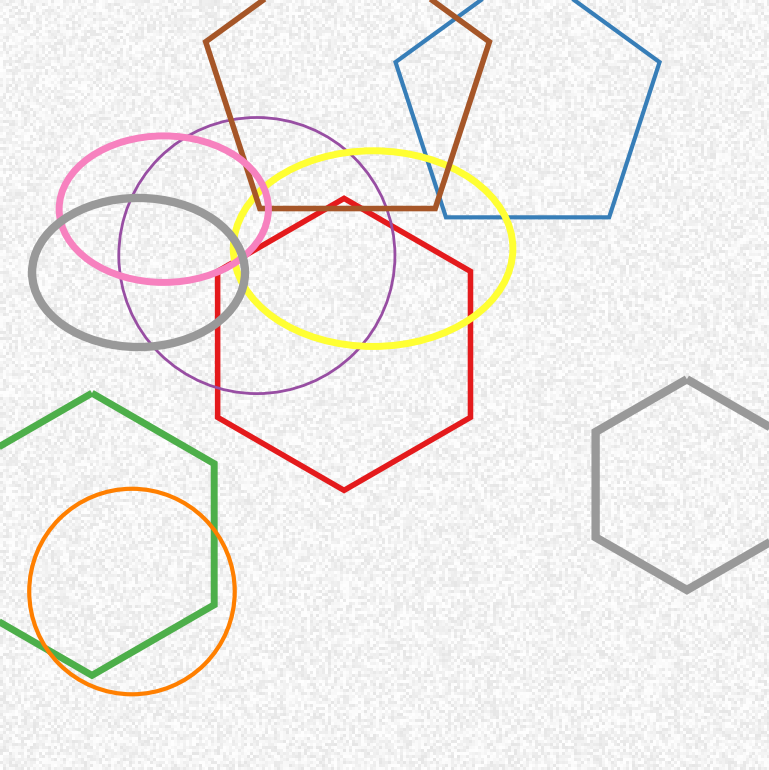[{"shape": "hexagon", "thickness": 2, "radius": 0.95, "center": [0.447, 0.553]}, {"shape": "pentagon", "thickness": 1.5, "radius": 0.9, "center": [0.685, 0.864]}, {"shape": "hexagon", "thickness": 2.5, "radius": 0.92, "center": [0.119, 0.306]}, {"shape": "circle", "thickness": 1, "radius": 0.9, "center": [0.334, 0.668]}, {"shape": "circle", "thickness": 1.5, "radius": 0.67, "center": [0.171, 0.232]}, {"shape": "oval", "thickness": 2.5, "radius": 0.91, "center": [0.485, 0.677]}, {"shape": "pentagon", "thickness": 2, "radius": 0.97, "center": [0.451, 0.886]}, {"shape": "oval", "thickness": 2.5, "radius": 0.68, "center": [0.213, 0.728]}, {"shape": "oval", "thickness": 3, "radius": 0.69, "center": [0.18, 0.646]}, {"shape": "hexagon", "thickness": 3, "radius": 0.68, "center": [0.892, 0.371]}]